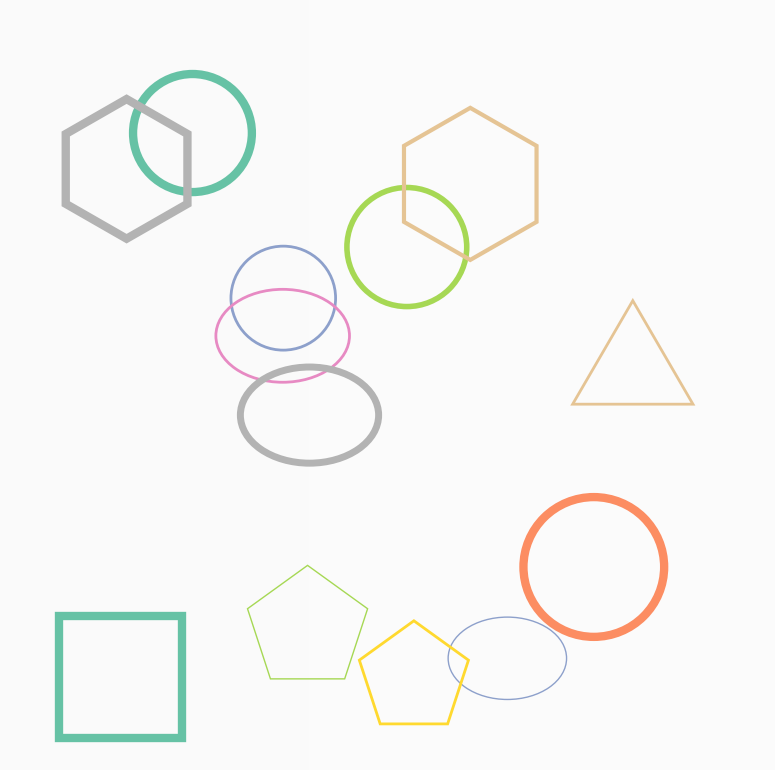[{"shape": "square", "thickness": 3, "radius": 0.4, "center": [0.156, 0.121]}, {"shape": "circle", "thickness": 3, "radius": 0.38, "center": [0.248, 0.827]}, {"shape": "circle", "thickness": 3, "radius": 0.45, "center": [0.766, 0.264]}, {"shape": "oval", "thickness": 0.5, "radius": 0.38, "center": [0.655, 0.145]}, {"shape": "circle", "thickness": 1, "radius": 0.34, "center": [0.366, 0.613]}, {"shape": "oval", "thickness": 1, "radius": 0.43, "center": [0.365, 0.564]}, {"shape": "circle", "thickness": 2, "radius": 0.39, "center": [0.525, 0.679]}, {"shape": "pentagon", "thickness": 0.5, "radius": 0.41, "center": [0.397, 0.184]}, {"shape": "pentagon", "thickness": 1, "radius": 0.37, "center": [0.534, 0.12]}, {"shape": "triangle", "thickness": 1, "radius": 0.45, "center": [0.817, 0.52]}, {"shape": "hexagon", "thickness": 1.5, "radius": 0.49, "center": [0.607, 0.761]}, {"shape": "hexagon", "thickness": 3, "radius": 0.45, "center": [0.163, 0.781]}, {"shape": "oval", "thickness": 2.5, "radius": 0.45, "center": [0.399, 0.461]}]